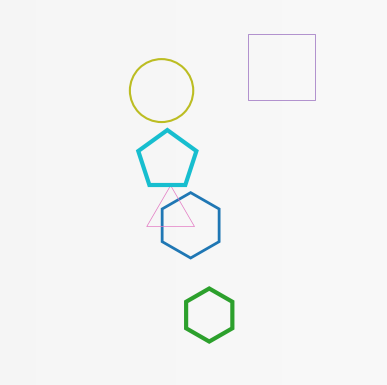[{"shape": "hexagon", "thickness": 2, "radius": 0.42, "center": [0.492, 0.415]}, {"shape": "hexagon", "thickness": 3, "radius": 0.34, "center": [0.54, 0.182]}, {"shape": "square", "thickness": 0.5, "radius": 0.43, "center": [0.726, 0.827]}, {"shape": "triangle", "thickness": 0.5, "radius": 0.36, "center": [0.44, 0.447]}, {"shape": "circle", "thickness": 1.5, "radius": 0.41, "center": [0.417, 0.765]}, {"shape": "pentagon", "thickness": 3, "radius": 0.39, "center": [0.432, 0.583]}]